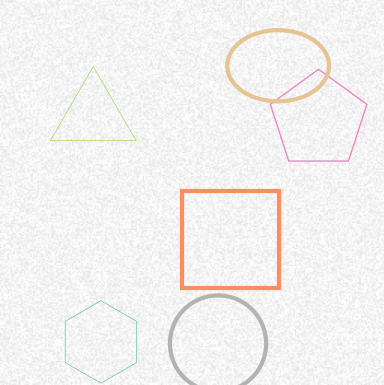[{"shape": "hexagon", "thickness": 0.5, "radius": 0.54, "center": [0.262, 0.112]}, {"shape": "square", "thickness": 3, "radius": 0.63, "center": [0.599, 0.378]}, {"shape": "pentagon", "thickness": 1, "radius": 0.66, "center": [0.828, 0.688]}, {"shape": "triangle", "thickness": 0.5, "radius": 0.64, "center": [0.242, 0.699]}, {"shape": "oval", "thickness": 3, "radius": 0.66, "center": [0.722, 0.829]}, {"shape": "circle", "thickness": 3, "radius": 0.62, "center": [0.566, 0.108]}]